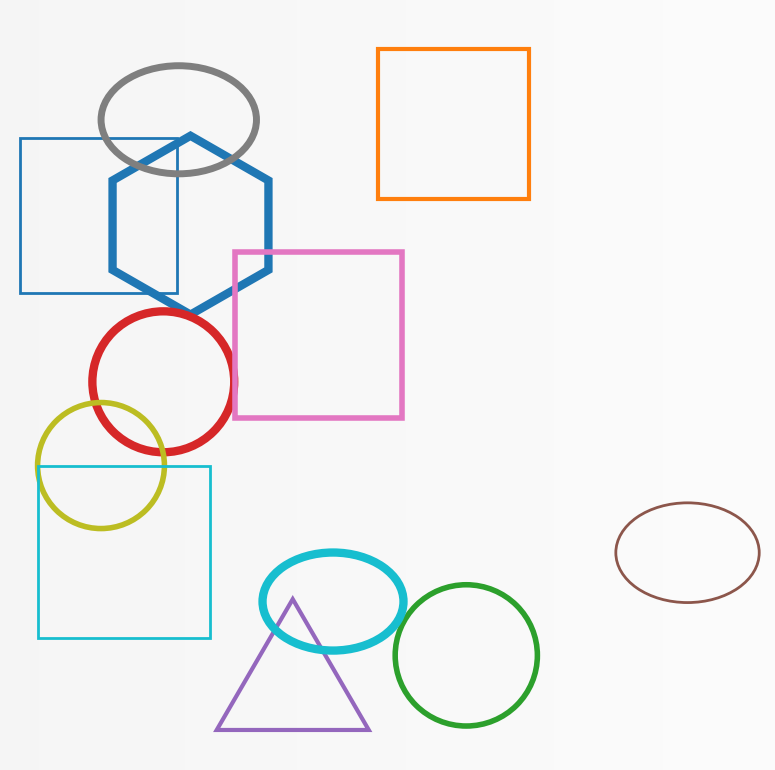[{"shape": "square", "thickness": 1, "radius": 0.5, "center": [0.127, 0.72]}, {"shape": "hexagon", "thickness": 3, "radius": 0.58, "center": [0.246, 0.708]}, {"shape": "square", "thickness": 1.5, "radius": 0.49, "center": [0.585, 0.839]}, {"shape": "circle", "thickness": 2, "radius": 0.46, "center": [0.602, 0.149]}, {"shape": "circle", "thickness": 3, "radius": 0.46, "center": [0.211, 0.504]}, {"shape": "triangle", "thickness": 1.5, "radius": 0.57, "center": [0.378, 0.109]}, {"shape": "oval", "thickness": 1, "radius": 0.46, "center": [0.887, 0.282]}, {"shape": "square", "thickness": 2, "radius": 0.54, "center": [0.411, 0.565]}, {"shape": "oval", "thickness": 2.5, "radius": 0.5, "center": [0.231, 0.844]}, {"shape": "circle", "thickness": 2, "radius": 0.41, "center": [0.13, 0.395]}, {"shape": "square", "thickness": 1, "radius": 0.56, "center": [0.16, 0.283]}, {"shape": "oval", "thickness": 3, "radius": 0.45, "center": [0.43, 0.219]}]